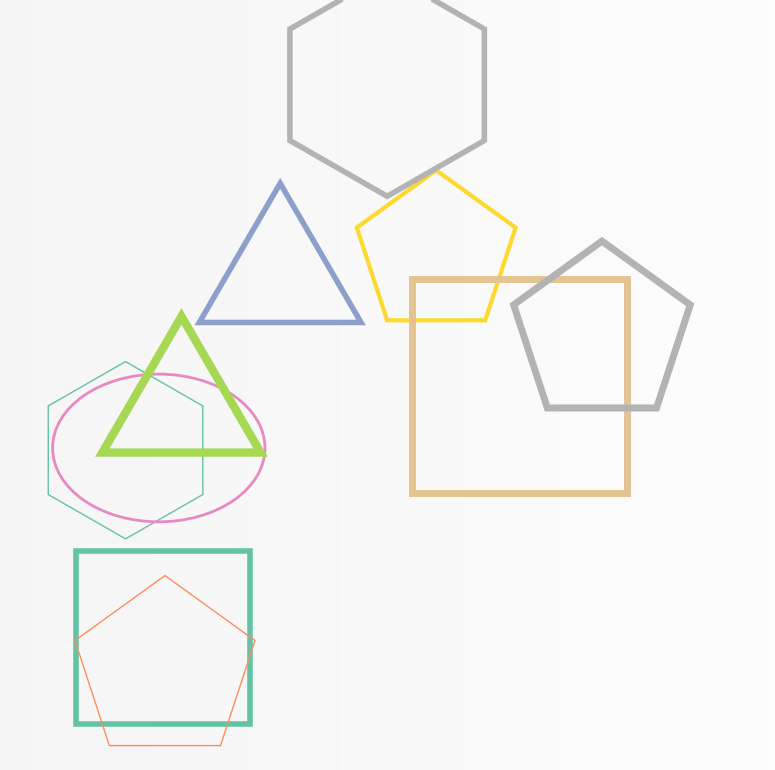[{"shape": "hexagon", "thickness": 0.5, "radius": 0.58, "center": [0.162, 0.415]}, {"shape": "square", "thickness": 2, "radius": 0.56, "center": [0.21, 0.172]}, {"shape": "pentagon", "thickness": 0.5, "radius": 0.61, "center": [0.213, 0.13]}, {"shape": "triangle", "thickness": 2, "radius": 0.6, "center": [0.361, 0.641]}, {"shape": "oval", "thickness": 1, "radius": 0.69, "center": [0.205, 0.418]}, {"shape": "triangle", "thickness": 3, "radius": 0.59, "center": [0.234, 0.471]}, {"shape": "pentagon", "thickness": 1.5, "radius": 0.54, "center": [0.563, 0.671]}, {"shape": "square", "thickness": 2.5, "radius": 0.69, "center": [0.67, 0.499]}, {"shape": "hexagon", "thickness": 2, "radius": 0.72, "center": [0.5, 0.89]}, {"shape": "pentagon", "thickness": 2.5, "radius": 0.6, "center": [0.777, 0.567]}]